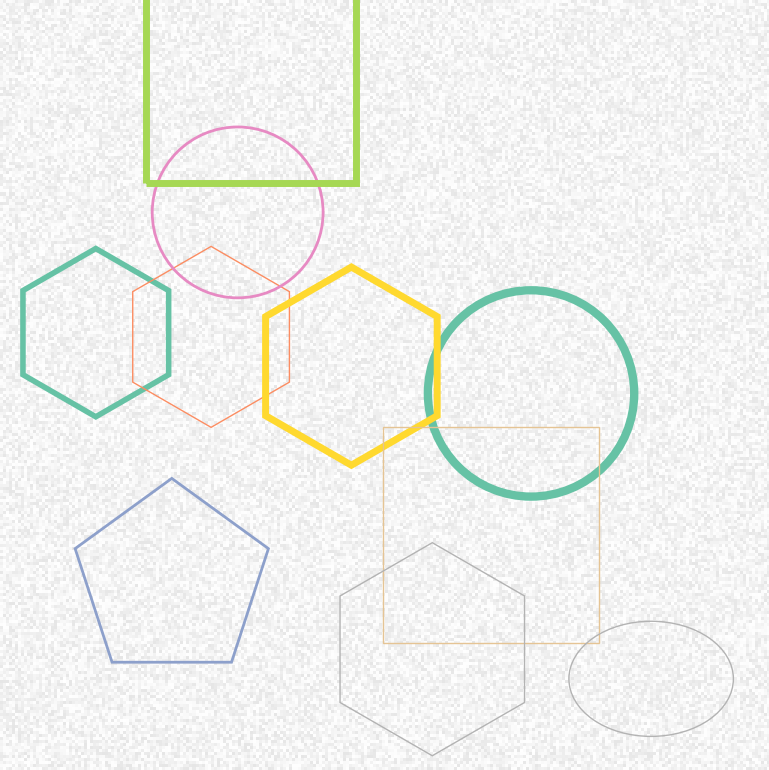[{"shape": "hexagon", "thickness": 2, "radius": 0.55, "center": [0.124, 0.568]}, {"shape": "circle", "thickness": 3, "radius": 0.67, "center": [0.69, 0.489]}, {"shape": "hexagon", "thickness": 0.5, "radius": 0.59, "center": [0.274, 0.562]}, {"shape": "pentagon", "thickness": 1, "radius": 0.66, "center": [0.223, 0.247]}, {"shape": "circle", "thickness": 1, "radius": 0.55, "center": [0.309, 0.724]}, {"shape": "square", "thickness": 2.5, "radius": 0.68, "center": [0.326, 0.899]}, {"shape": "hexagon", "thickness": 2.5, "radius": 0.64, "center": [0.456, 0.524]}, {"shape": "square", "thickness": 0.5, "radius": 0.7, "center": [0.638, 0.305]}, {"shape": "oval", "thickness": 0.5, "radius": 0.53, "center": [0.846, 0.118]}, {"shape": "hexagon", "thickness": 0.5, "radius": 0.69, "center": [0.561, 0.157]}]